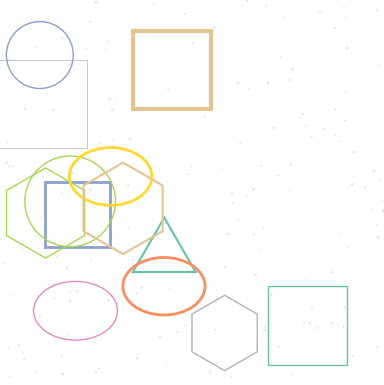[{"shape": "triangle", "thickness": 1.5, "radius": 0.47, "center": [0.427, 0.341]}, {"shape": "square", "thickness": 1, "radius": 0.51, "center": [0.799, 0.155]}, {"shape": "oval", "thickness": 2, "radius": 0.53, "center": [0.426, 0.257]}, {"shape": "circle", "thickness": 1, "radius": 0.43, "center": [0.103, 0.857]}, {"shape": "square", "thickness": 2, "radius": 0.42, "center": [0.2, 0.442]}, {"shape": "oval", "thickness": 1, "radius": 0.54, "center": [0.196, 0.193]}, {"shape": "circle", "thickness": 1, "radius": 0.59, "center": [0.182, 0.477]}, {"shape": "hexagon", "thickness": 1, "radius": 0.59, "center": [0.118, 0.447]}, {"shape": "oval", "thickness": 2, "radius": 0.54, "center": [0.287, 0.542]}, {"shape": "hexagon", "thickness": 1.5, "radius": 0.59, "center": [0.32, 0.459]}, {"shape": "square", "thickness": 3, "radius": 0.51, "center": [0.446, 0.817]}, {"shape": "hexagon", "thickness": 1, "radius": 0.49, "center": [0.583, 0.135]}, {"shape": "square", "thickness": 0.5, "radius": 0.57, "center": [0.111, 0.729]}]